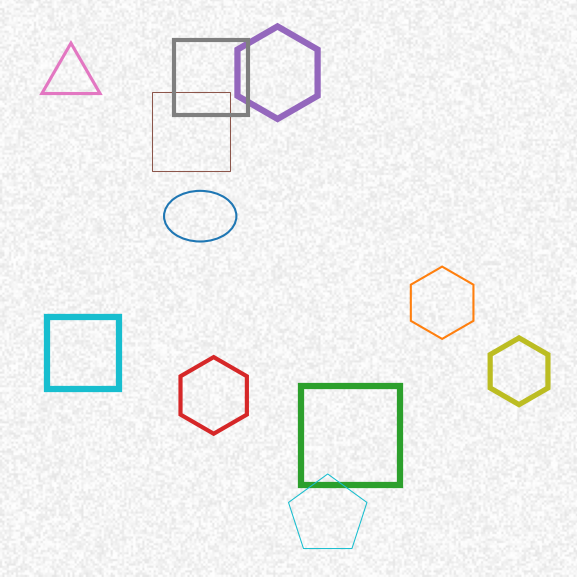[{"shape": "oval", "thickness": 1, "radius": 0.31, "center": [0.347, 0.625]}, {"shape": "hexagon", "thickness": 1, "radius": 0.31, "center": [0.766, 0.475]}, {"shape": "square", "thickness": 3, "radius": 0.43, "center": [0.606, 0.245]}, {"shape": "hexagon", "thickness": 2, "radius": 0.33, "center": [0.37, 0.314]}, {"shape": "hexagon", "thickness": 3, "radius": 0.4, "center": [0.481, 0.873]}, {"shape": "square", "thickness": 0.5, "radius": 0.34, "center": [0.331, 0.771]}, {"shape": "triangle", "thickness": 1.5, "radius": 0.29, "center": [0.123, 0.866]}, {"shape": "square", "thickness": 2, "radius": 0.32, "center": [0.366, 0.865]}, {"shape": "hexagon", "thickness": 2.5, "radius": 0.29, "center": [0.899, 0.356]}, {"shape": "square", "thickness": 3, "radius": 0.31, "center": [0.143, 0.388]}, {"shape": "pentagon", "thickness": 0.5, "radius": 0.36, "center": [0.567, 0.107]}]